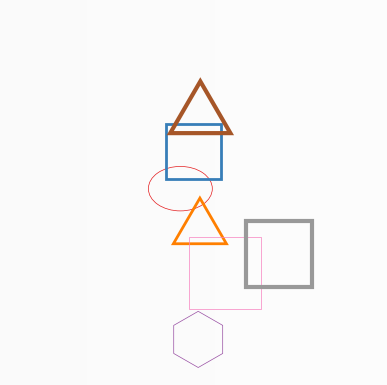[{"shape": "oval", "thickness": 0.5, "radius": 0.41, "center": [0.465, 0.51]}, {"shape": "square", "thickness": 2, "radius": 0.36, "center": [0.5, 0.607]}, {"shape": "hexagon", "thickness": 0.5, "radius": 0.36, "center": [0.512, 0.118]}, {"shape": "triangle", "thickness": 2, "radius": 0.4, "center": [0.516, 0.406]}, {"shape": "triangle", "thickness": 3, "radius": 0.45, "center": [0.517, 0.699]}, {"shape": "square", "thickness": 0.5, "radius": 0.46, "center": [0.581, 0.291]}, {"shape": "square", "thickness": 3, "radius": 0.42, "center": [0.719, 0.34]}]